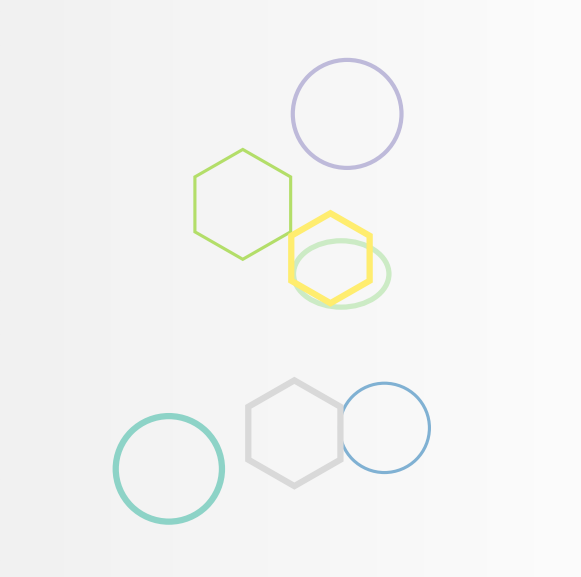[{"shape": "circle", "thickness": 3, "radius": 0.46, "center": [0.29, 0.187]}, {"shape": "circle", "thickness": 2, "radius": 0.47, "center": [0.597, 0.802]}, {"shape": "circle", "thickness": 1.5, "radius": 0.39, "center": [0.661, 0.258]}, {"shape": "hexagon", "thickness": 1.5, "radius": 0.48, "center": [0.418, 0.645]}, {"shape": "hexagon", "thickness": 3, "radius": 0.46, "center": [0.506, 0.249]}, {"shape": "oval", "thickness": 2.5, "radius": 0.41, "center": [0.587, 0.525]}, {"shape": "hexagon", "thickness": 3, "radius": 0.39, "center": [0.569, 0.552]}]